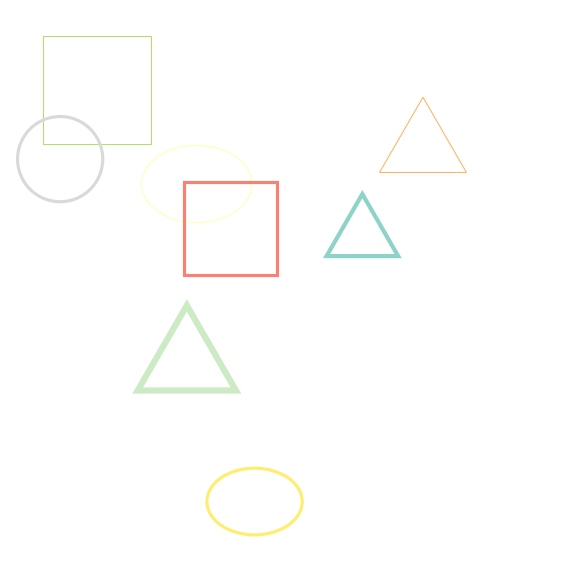[{"shape": "triangle", "thickness": 2, "radius": 0.36, "center": [0.627, 0.592]}, {"shape": "oval", "thickness": 0.5, "radius": 0.48, "center": [0.341, 0.68]}, {"shape": "square", "thickness": 1.5, "radius": 0.4, "center": [0.399, 0.603]}, {"shape": "triangle", "thickness": 0.5, "radius": 0.43, "center": [0.732, 0.744]}, {"shape": "square", "thickness": 0.5, "radius": 0.47, "center": [0.168, 0.843]}, {"shape": "circle", "thickness": 1.5, "radius": 0.37, "center": [0.104, 0.724]}, {"shape": "triangle", "thickness": 3, "radius": 0.49, "center": [0.323, 0.372]}, {"shape": "oval", "thickness": 1.5, "radius": 0.41, "center": [0.441, 0.131]}]